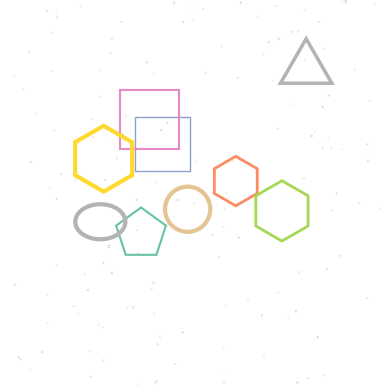[{"shape": "pentagon", "thickness": 1.5, "radius": 0.34, "center": [0.366, 0.393]}, {"shape": "hexagon", "thickness": 2, "radius": 0.32, "center": [0.612, 0.53]}, {"shape": "square", "thickness": 1, "radius": 0.35, "center": [0.422, 0.626]}, {"shape": "square", "thickness": 1.5, "radius": 0.38, "center": [0.388, 0.69]}, {"shape": "hexagon", "thickness": 2, "radius": 0.39, "center": [0.732, 0.452]}, {"shape": "hexagon", "thickness": 3, "radius": 0.43, "center": [0.269, 0.588]}, {"shape": "circle", "thickness": 3, "radius": 0.29, "center": [0.487, 0.457]}, {"shape": "triangle", "thickness": 2.5, "radius": 0.38, "center": [0.795, 0.822]}, {"shape": "oval", "thickness": 3, "radius": 0.33, "center": [0.261, 0.424]}]